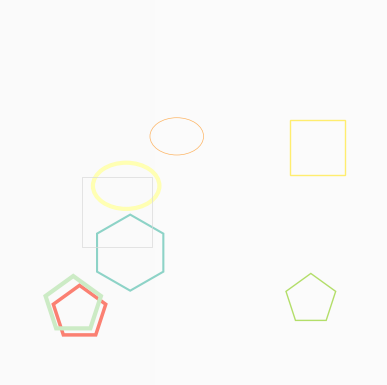[{"shape": "hexagon", "thickness": 1.5, "radius": 0.49, "center": [0.336, 0.344]}, {"shape": "oval", "thickness": 3, "radius": 0.43, "center": [0.326, 0.517]}, {"shape": "pentagon", "thickness": 2.5, "radius": 0.36, "center": [0.205, 0.188]}, {"shape": "oval", "thickness": 0.5, "radius": 0.35, "center": [0.456, 0.646]}, {"shape": "pentagon", "thickness": 1, "radius": 0.34, "center": [0.802, 0.222]}, {"shape": "square", "thickness": 0.5, "radius": 0.46, "center": [0.302, 0.449]}, {"shape": "pentagon", "thickness": 3, "radius": 0.38, "center": [0.189, 0.208]}, {"shape": "square", "thickness": 1, "radius": 0.36, "center": [0.819, 0.617]}]